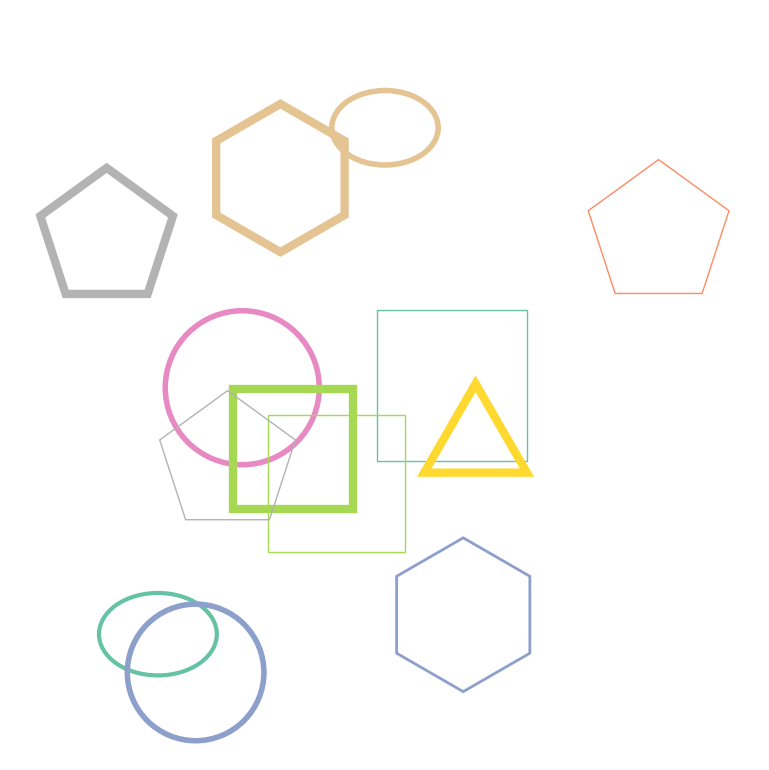[{"shape": "square", "thickness": 0.5, "radius": 0.49, "center": [0.587, 0.5]}, {"shape": "oval", "thickness": 1.5, "radius": 0.38, "center": [0.205, 0.176]}, {"shape": "pentagon", "thickness": 0.5, "radius": 0.48, "center": [0.855, 0.697]}, {"shape": "circle", "thickness": 2, "radius": 0.44, "center": [0.254, 0.127]}, {"shape": "hexagon", "thickness": 1, "radius": 0.5, "center": [0.602, 0.202]}, {"shape": "circle", "thickness": 2, "radius": 0.5, "center": [0.315, 0.496]}, {"shape": "square", "thickness": 0.5, "radius": 0.44, "center": [0.437, 0.372]}, {"shape": "square", "thickness": 3, "radius": 0.39, "center": [0.38, 0.417]}, {"shape": "triangle", "thickness": 3, "radius": 0.39, "center": [0.618, 0.425]}, {"shape": "hexagon", "thickness": 3, "radius": 0.48, "center": [0.364, 0.769]}, {"shape": "oval", "thickness": 2, "radius": 0.35, "center": [0.5, 0.834]}, {"shape": "pentagon", "thickness": 3, "radius": 0.45, "center": [0.138, 0.691]}, {"shape": "pentagon", "thickness": 0.5, "radius": 0.46, "center": [0.296, 0.4]}]